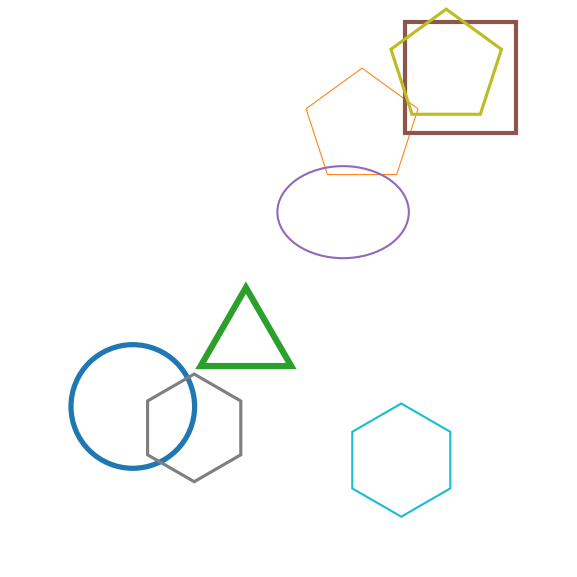[{"shape": "circle", "thickness": 2.5, "radius": 0.54, "center": [0.23, 0.295]}, {"shape": "pentagon", "thickness": 0.5, "radius": 0.51, "center": [0.627, 0.779]}, {"shape": "triangle", "thickness": 3, "radius": 0.45, "center": [0.426, 0.411]}, {"shape": "oval", "thickness": 1, "radius": 0.57, "center": [0.594, 0.632]}, {"shape": "square", "thickness": 2, "radius": 0.48, "center": [0.798, 0.865]}, {"shape": "hexagon", "thickness": 1.5, "radius": 0.47, "center": [0.336, 0.258]}, {"shape": "pentagon", "thickness": 1.5, "radius": 0.5, "center": [0.773, 0.883]}, {"shape": "hexagon", "thickness": 1, "radius": 0.49, "center": [0.695, 0.202]}]